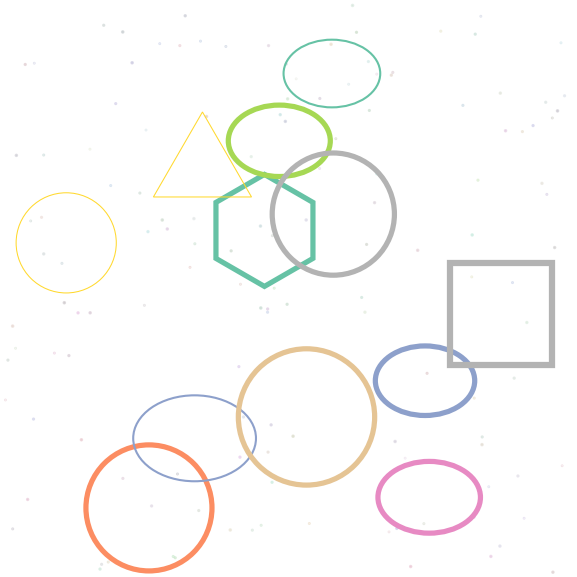[{"shape": "oval", "thickness": 1, "radius": 0.42, "center": [0.575, 0.872]}, {"shape": "hexagon", "thickness": 2.5, "radius": 0.48, "center": [0.458, 0.6]}, {"shape": "circle", "thickness": 2.5, "radius": 0.55, "center": [0.258, 0.12]}, {"shape": "oval", "thickness": 2.5, "radius": 0.43, "center": [0.736, 0.34]}, {"shape": "oval", "thickness": 1, "radius": 0.53, "center": [0.337, 0.24]}, {"shape": "oval", "thickness": 2.5, "radius": 0.44, "center": [0.743, 0.138]}, {"shape": "oval", "thickness": 2.5, "radius": 0.44, "center": [0.484, 0.755]}, {"shape": "circle", "thickness": 0.5, "radius": 0.43, "center": [0.115, 0.579]}, {"shape": "triangle", "thickness": 0.5, "radius": 0.49, "center": [0.351, 0.707]}, {"shape": "circle", "thickness": 2.5, "radius": 0.59, "center": [0.531, 0.277]}, {"shape": "circle", "thickness": 2.5, "radius": 0.53, "center": [0.577, 0.628]}, {"shape": "square", "thickness": 3, "radius": 0.44, "center": [0.868, 0.456]}]